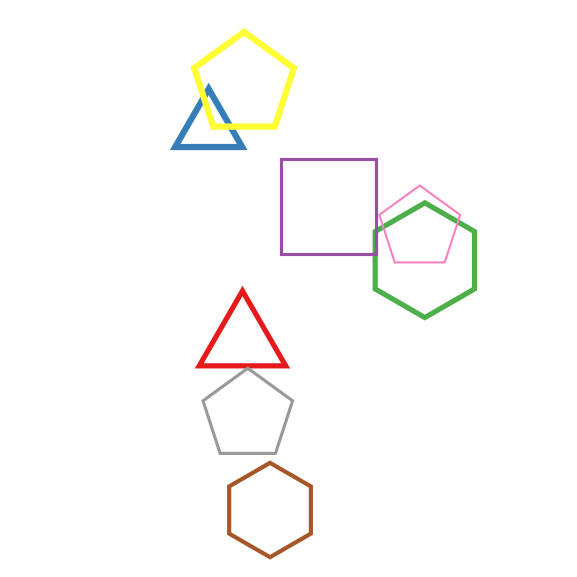[{"shape": "triangle", "thickness": 2.5, "radius": 0.43, "center": [0.42, 0.409]}, {"shape": "triangle", "thickness": 3, "radius": 0.34, "center": [0.361, 0.778]}, {"shape": "hexagon", "thickness": 2.5, "radius": 0.5, "center": [0.736, 0.549]}, {"shape": "square", "thickness": 1.5, "radius": 0.41, "center": [0.568, 0.641]}, {"shape": "pentagon", "thickness": 3, "radius": 0.45, "center": [0.423, 0.853]}, {"shape": "hexagon", "thickness": 2, "radius": 0.41, "center": [0.468, 0.116]}, {"shape": "pentagon", "thickness": 1, "radius": 0.37, "center": [0.727, 0.604]}, {"shape": "pentagon", "thickness": 1.5, "radius": 0.41, "center": [0.429, 0.28]}]